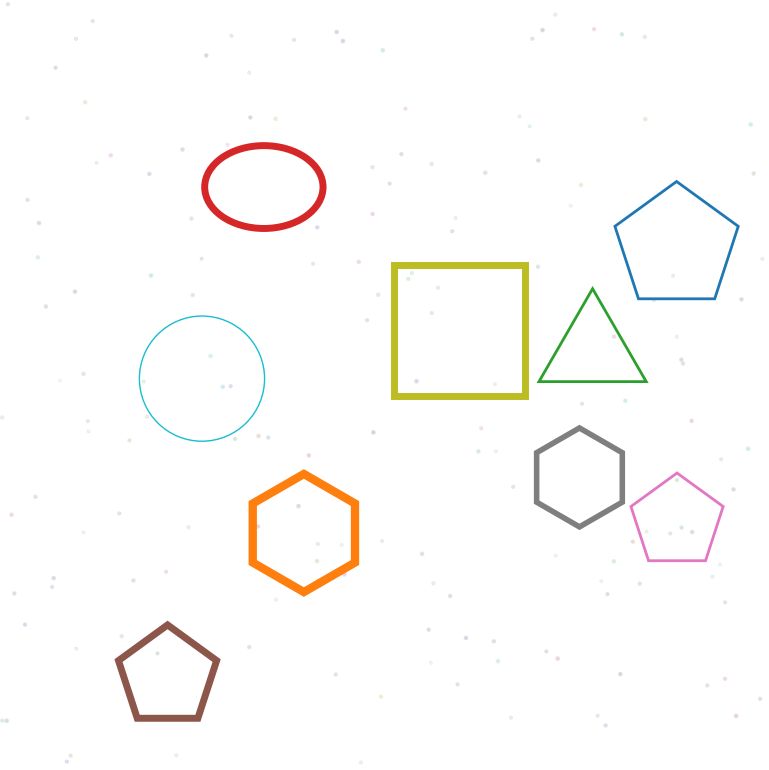[{"shape": "pentagon", "thickness": 1, "radius": 0.42, "center": [0.879, 0.68]}, {"shape": "hexagon", "thickness": 3, "radius": 0.38, "center": [0.395, 0.308]}, {"shape": "triangle", "thickness": 1, "radius": 0.4, "center": [0.77, 0.545]}, {"shape": "oval", "thickness": 2.5, "radius": 0.38, "center": [0.343, 0.757]}, {"shape": "pentagon", "thickness": 2.5, "radius": 0.34, "center": [0.218, 0.121]}, {"shape": "pentagon", "thickness": 1, "radius": 0.31, "center": [0.879, 0.323]}, {"shape": "hexagon", "thickness": 2, "radius": 0.32, "center": [0.753, 0.38]}, {"shape": "square", "thickness": 2.5, "radius": 0.43, "center": [0.597, 0.571]}, {"shape": "circle", "thickness": 0.5, "radius": 0.41, "center": [0.262, 0.508]}]